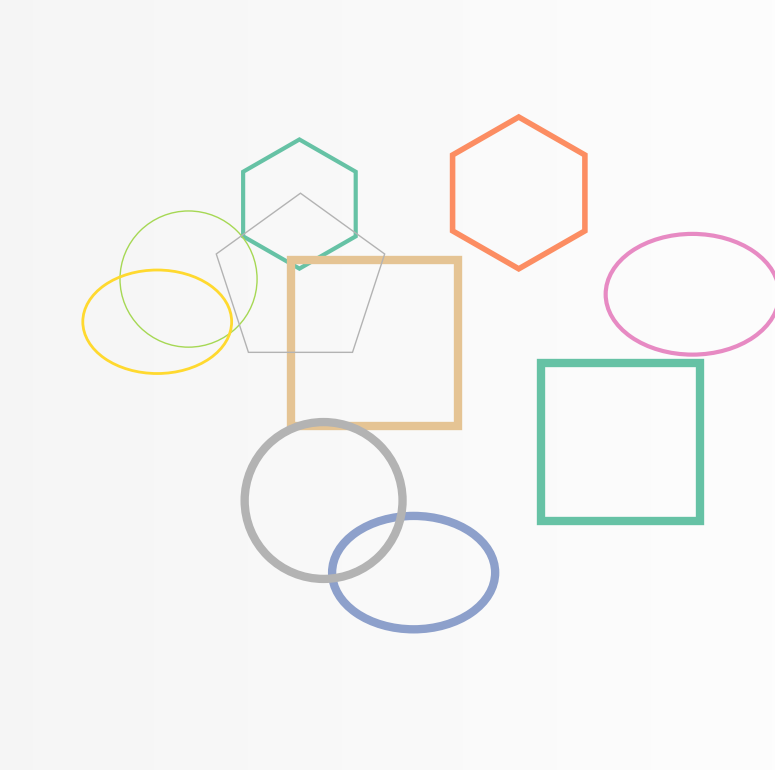[{"shape": "square", "thickness": 3, "radius": 0.51, "center": [0.801, 0.426]}, {"shape": "hexagon", "thickness": 1.5, "radius": 0.42, "center": [0.386, 0.735]}, {"shape": "hexagon", "thickness": 2, "radius": 0.49, "center": [0.669, 0.749]}, {"shape": "oval", "thickness": 3, "radius": 0.53, "center": [0.534, 0.256]}, {"shape": "oval", "thickness": 1.5, "radius": 0.56, "center": [0.893, 0.618]}, {"shape": "circle", "thickness": 0.5, "radius": 0.44, "center": [0.243, 0.638]}, {"shape": "oval", "thickness": 1, "radius": 0.48, "center": [0.203, 0.582]}, {"shape": "square", "thickness": 3, "radius": 0.54, "center": [0.484, 0.555]}, {"shape": "circle", "thickness": 3, "radius": 0.51, "center": [0.418, 0.35]}, {"shape": "pentagon", "thickness": 0.5, "radius": 0.57, "center": [0.388, 0.635]}]